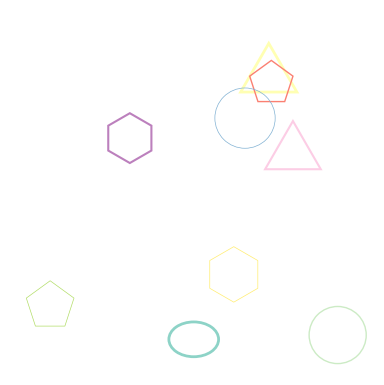[{"shape": "oval", "thickness": 2, "radius": 0.32, "center": [0.503, 0.119]}, {"shape": "triangle", "thickness": 2, "radius": 0.42, "center": [0.698, 0.803]}, {"shape": "pentagon", "thickness": 1, "radius": 0.3, "center": [0.705, 0.784]}, {"shape": "circle", "thickness": 0.5, "radius": 0.39, "center": [0.636, 0.693]}, {"shape": "pentagon", "thickness": 0.5, "radius": 0.33, "center": [0.13, 0.206]}, {"shape": "triangle", "thickness": 1.5, "radius": 0.42, "center": [0.761, 0.602]}, {"shape": "hexagon", "thickness": 1.5, "radius": 0.32, "center": [0.337, 0.641]}, {"shape": "circle", "thickness": 1, "radius": 0.37, "center": [0.877, 0.13]}, {"shape": "hexagon", "thickness": 0.5, "radius": 0.36, "center": [0.607, 0.287]}]